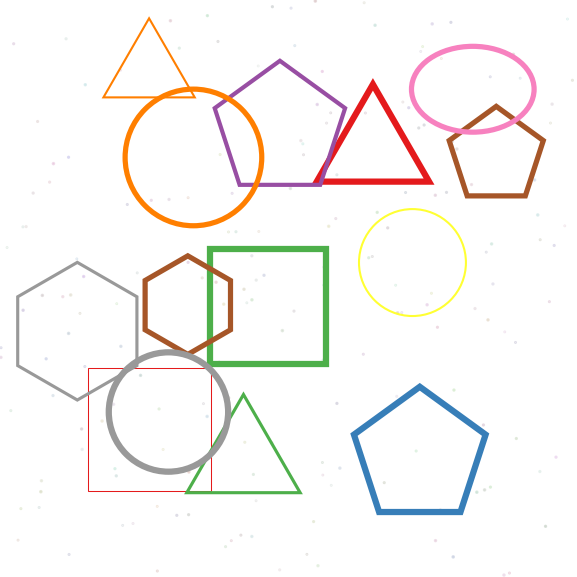[{"shape": "square", "thickness": 0.5, "radius": 0.53, "center": [0.259, 0.256]}, {"shape": "triangle", "thickness": 3, "radius": 0.56, "center": [0.646, 0.741]}, {"shape": "pentagon", "thickness": 3, "radius": 0.6, "center": [0.727, 0.21]}, {"shape": "triangle", "thickness": 1.5, "radius": 0.57, "center": [0.422, 0.203]}, {"shape": "square", "thickness": 3, "radius": 0.5, "center": [0.464, 0.468]}, {"shape": "pentagon", "thickness": 2, "radius": 0.59, "center": [0.485, 0.775]}, {"shape": "triangle", "thickness": 1, "radius": 0.46, "center": [0.258, 0.876]}, {"shape": "circle", "thickness": 2.5, "radius": 0.59, "center": [0.335, 0.727]}, {"shape": "circle", "thickness": 1, "radius": 0.46, "center": [0.714, 0.544]}, {"shape": "pentagon", "thickness": 2.5, "radius": 0.43, "center": [0.859, 0.729]}, {"shape": "hexagon", "thickness": 2.5, "radius": 0.43, "center": [0.325, 0.471]}, {"shape": "oval", "thickness": 2.5, "radius": 0.53, "center": [0.819, 0.845]}, {"shape": "hexagon", "thickness": 1.5, "radius": 0.6, "center": [0.134, 0.426]}, {"shape": "circle", "thickness": 3, "radius": 0.52, "center": [0.292, 0.286]}]